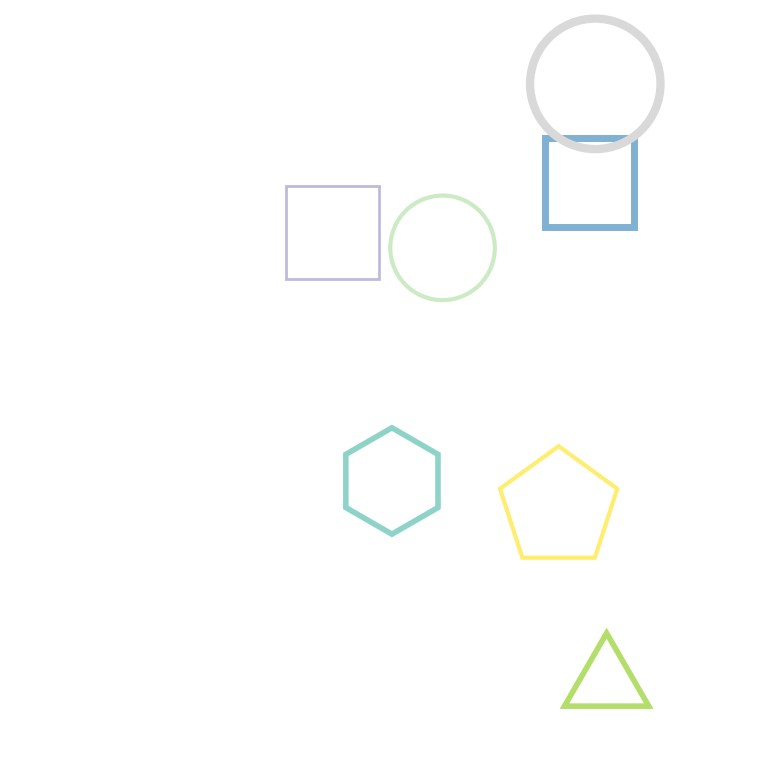[{"shape": "hexagon", "thickness": 2, "radius": 0.35, "center": [0.509, 0.375]}, {"shape": "square", "thickness": 1, "radius": 0.3, "center": [0.432, 0.698]}, {"shape": "square", "thickness": 2.5, "radius": 0.29, "center": [0.765, 0.763]}, {"shape": "triangle", "thickness": 2, "radius": 0.32, "center": [0.788, 0.115]}, {"shape": "circle", "thickness": 3, "radius": 0.42, "center": [0.773, 0.891]}, {"shape": "circle", "thickness": 1.5, "radius": 0.34, "center": [0.575, 0.678]}, {"shape": "pentagon", "thickness": 1.5, "radius": 0.4, "center": [0.726, 0.34]}]